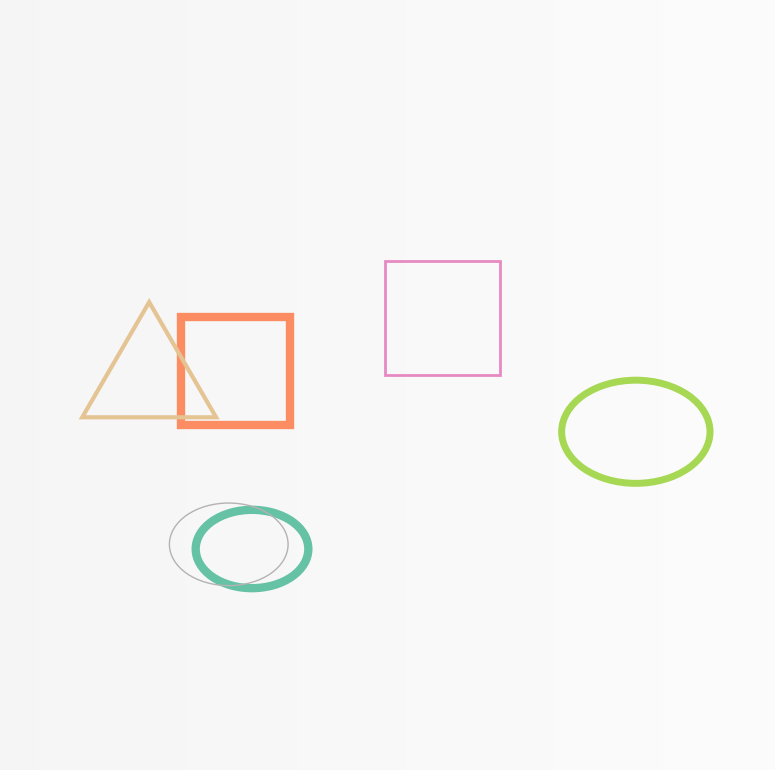[{"shape": "oval", "thickness": 3, "radius": 0.36, "center": [0.325, 0.287]}, {"shape": "square", "thickness": 3, "radius": 0.35, "center": [0.304, 0.518]}, {"shape": "square", "thickness": 1, "radius": 0.37, "center": [0.572, 0.587]}, {"shape": "oval", "thickness": 2.5, "radius": 0.48, "center": [0.82, 0.439]}, {"shape": "triangle", "thickness": 1.5, "radius": 0.5, "center": [0.192, 0.508]}, {"shape": "oval", "thickness": 0.5, "radius": 0.38, "center": [0.295, 0.293]}]